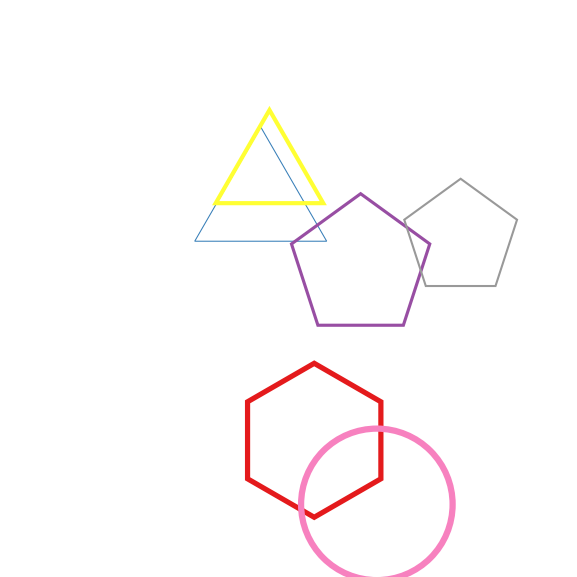[{"shape": "hexagon", "thickness": 2.5, "radius": 0.67, "center": [0.544, 0.237]}, {"shape": "triangle", "thickness": 0.5, "radius": 0.66, "center": [0.451, 0.647]}, {"shape": "pentagon", "thickness": 1.5, "radius": 0.63, "center": [0.624, 0.538]}, {"shape": "triangle", "thickness": 2, "radius": 0.54, "center": [0.467, 0.701]}, {"shape": "circle", "thickness": 3, "radius": 0.66, "center": [0.653, 0.126]}, {"shape": "pentagon", "thickness": 1, "radius": 0.51, "center": [0.798, 0.587]}]